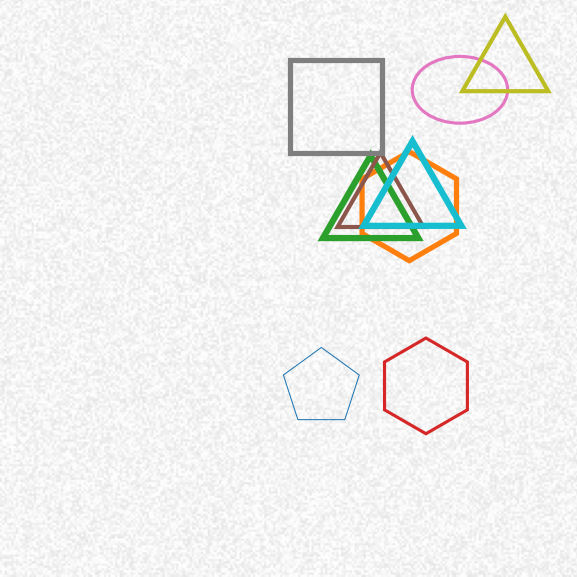[{"shape": "pentagon", "thickness": 0.5, "radius": 0.35, "center": [0.556, 0.328]}, {"shape": "hexagon", "thickness": 2.5, "radius": 0.47, "center": [0.709, 0.642]}, {"shape": "triangle", "thickness": 3, "radius": 0.48, "center": [0.642, 0.635]}, {"shape": "hexagon", "thickness": 1.5, "radius": 0.41, "center": [0.738, 0.331]}, {"shape": "triangle", "thickness": 2, "radius": 0.43, "center": [0.659, 0.649]}, {"shape": "oval", "thickness": 1.5, "radius": 0.41, "center": [0.796, 0.844]}, {"shape": "square", "thickness": 2.5, "radius": 0.4, "center": [0.582, 0.815]}, {"shape": "triangle", "thickness": 2, "radius": 0.43, "center": [0.875, 0.884]}, {"shape": "triangle", "thickness": 3, "radius": 0.49, "center": [0.714, 0.657]}]